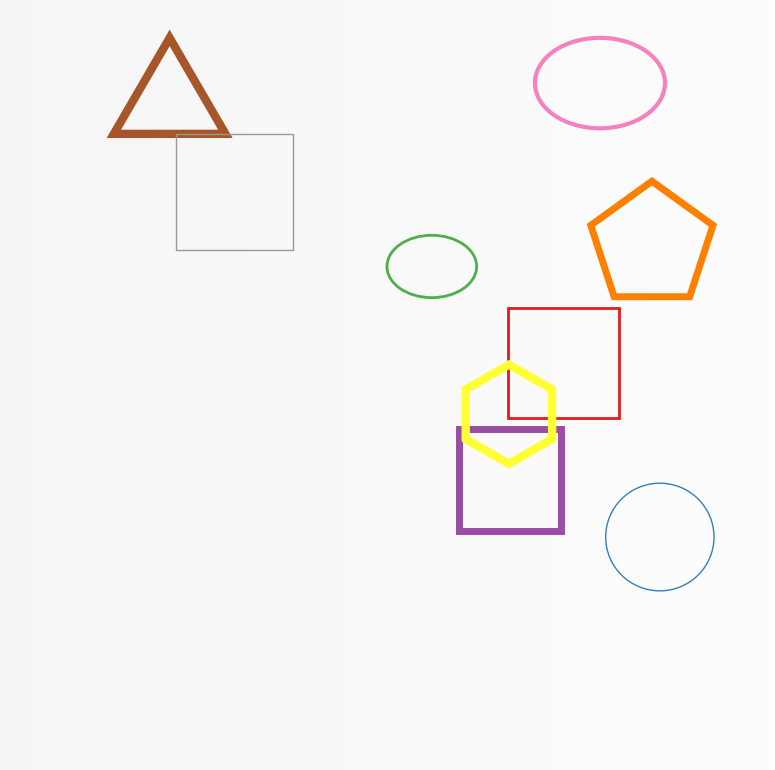[{"shape": "square", "thickness": 1, "radius": 0.36, "center": [0.727, 0.528]}, {"shape": "circle", "thickness": 0.5, "radius": 0.35, "center": [0.851, 0.303]}, {"shape": "oval", "thickness": 1, "radius": 0.29, "center": [0.557, 0.654]}, {"shape": "square", "thickness": 2.5, "radius": 0.33, "center": [0.658, 0.376]}, {"shape": "pentagon", "thickness": 2.5, "radius": 0.41, "center": [0.841, 0.682]}, {"shape": "hexagon", "thickness": 3, "radius": 0.32, "center": [0.657, 0.462]}, {"shape": "triangle", "thickness": 3, "radius": 0.42, "center": [0.219, 0.868]}, {"shape": "oval", "thickness": 1.5, "radius": 0.42, "center": [0.774, 0.892]}, {"shape": "square", "thickness": 0.5, "radius": 0.38, "center": [0.303, 0.751]}]